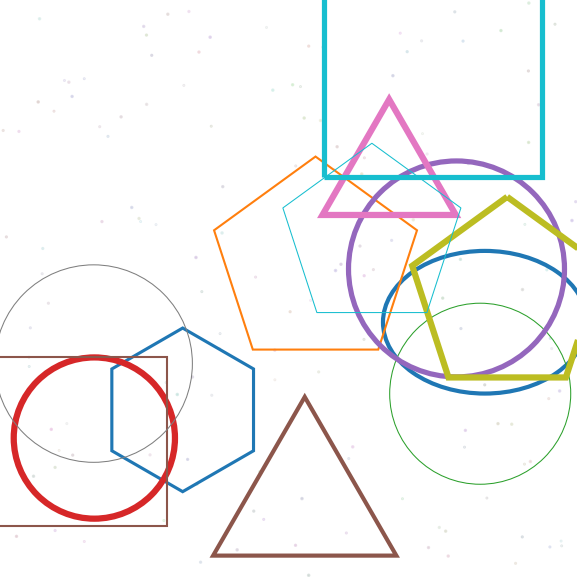[{"shape": "oval", "thickness": 2, "radius": 0.88, "center": [0.84, 0.441]}, {"shape": "hexagon", "thickness": 1.5, "radius": 0.71, "center": [0.316, 0.289]}, {"shape": "pentagon", "thickness": 1, "radius": 0.92, "center": [0.546, 0.543]}, {"shape": "circle", "thickness": 0.5, "radius": 0.78, "center": [0.832, 0.317]}, {"shape": "circle", "thickness": 3, "radius": 0.7, "center": [0.163, 0.241]}, {"shape": "circle", "thickness": 2.5, "radius": 0.93, "center": [0.79, 0.533]}, {"shape": "triangle", "thickness": 2, "radius": 0.92, "center": [0.528, 0.129]}, {"shape": "square", "thickness": 1, "radius": 0.73, "center": [0.142, 0.234]}, {"shape": "triangle", "thickness": 3, "radius": 0.67, "center": [0.674, 0.694]}, {"shape": "circle", "thickness": 0.5, "radius": 0.85, "center": [0.162, 0.37]}, {"shape": "pentagon", "thickness": 3, "radius": 0.86, "center": [0.878, 0.485]}, {"shape": "pentagon", "thickness": 0.5, "radius": 0.81, "center": [0.644, 0.589]}, {"shape": "square", "thickness": 2.5, "radius": 0.94, "center": [0.75, 0.881]}]